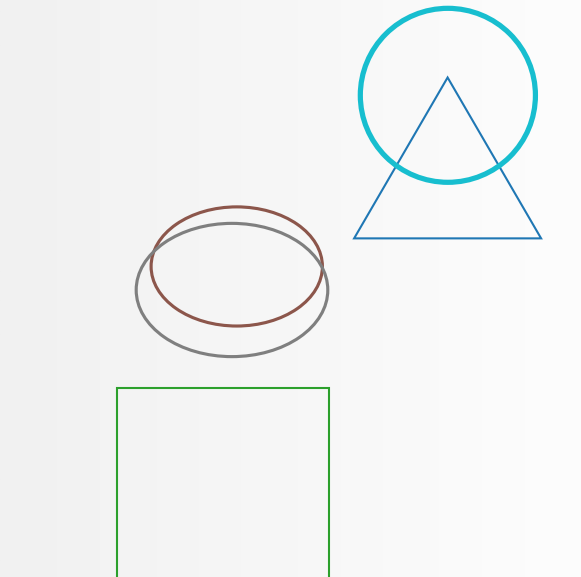[{"shape": "triangle", "thickness": 1, "radius": 0.93, "center": [0.77, 0.679]}, {"shape": "square", "thickness": 1, "radius": 0.91, "center": [0.383, 0.145]}, {"shape": "oval", "thickness": 1.5, "radius": 0.74, "center": [0.407, 0.538]}, {"shape": "oval", "thickness": 1.5, "radius": 0.82, "center": [0.399, 0.497]}, {"shape": "circle", "thickness": 2.5, "radius": 0.75, "center": [0.771, 0.834]}]